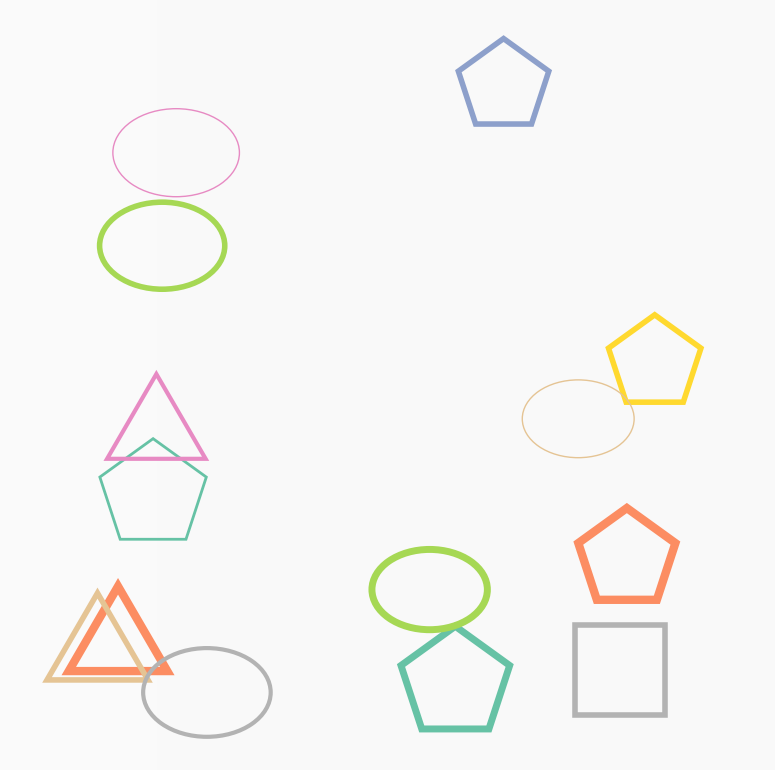[{"shape": "pentagon", "thickness": 1, "radius": 0.36, "center": [0.198, 0.358]}, {"shape": "pentagon", "thickness": 2.5, "radius": 0.37, "center": [0.588, 0.113]}, {"shape": "triangle", "thickness": 3, "radius": 0.37, "center": [0.152, 0.165]}, {"shape": "pentagon", "thickness": 3, "radius": 0.33, "center": [0.809, 0.274]}, {"shape": "pentagon", "thickness": 2, "radius": 0.31, "center": [0.65, 0.889]}, {"shape": "oval", "thickness": 0.5, "radius": 0.41, "center": [0.227, 0.802]}, {"shape": "triangle", "thickness": 1.5, "radius": 0.37, "center": [0.202, 0.441]}, {"shape": "oval", "thickness": 2, "radius": 0.4, "center": [0.209, 0.681]}, {"shape": "oval", "thickness": 2.5, "radius": 0.37, "center": [0.554, 0.234]}, {"shape": "pentagon", "thickness": 2, "radius": 0.31, "center": [0.845, 0.528]}, {"shape": "triangle", "thickness": 2, "radius": 0.38, "center": [0.126, 0.155]}, {"shape": "oval", "thickness": 0.5, "radius": 0.36, "center": [0.746, 0.456]}, {"shape": "oval", "thickness": 1.5, "radius": 0.41, "center": [0.267, 0.101]}, {"shape": "square", "thickness": 2, "radius": 0.29, "center": [0.8, 0.13]}]